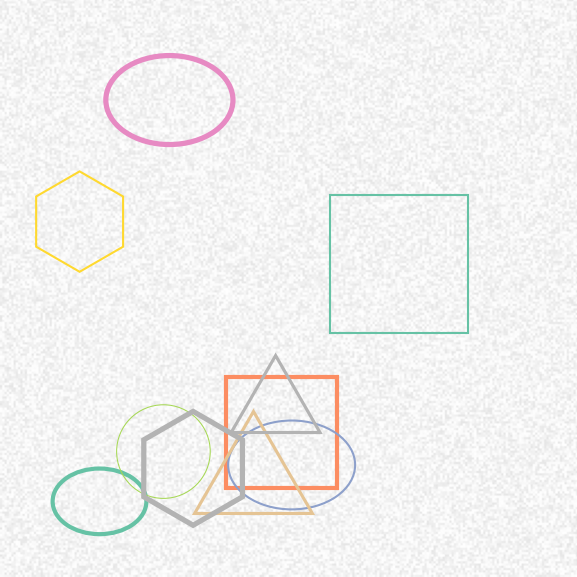[{"shape": "square", "thickness": 1, "radius": 0.6, "center": [0.691, 0.542]}, {"shape": "oval", "thickness": 2, "radius": 0.41, "center": [0.172, 0.131]}, {"shape": "square", "thickness": 2, "radius": 0.48, "center": [0.488, 0.251]}, {"shape": "oval", "thickness": 1, "radius": 0.55, "center": [0.505, 0.194]}, {"shape": "oval", "thickness": 2.5, "radius": 0.55, "center": [0.293, 0.826]}, {"shape": "circle", "thickness": 0.5, "radius": 0.41, "center": [0.283, 0.217]}, {"shape": "hexagon", "thickness": 1, "radius": 0.43, "center": [0.138, 0.615]}, {"shape": "triangle", "thickness": 1.5, "radius": 0.59, "center": [0.439, 0.169]}, {"shape": "triangle", "thickness": 1.5, "radius": 0.44, "center": [0.477, 0.295]}, {"shape": "hexagon", "thickness": 2.5, "radius": 0.49, "center": [0.334, 0.188]}]